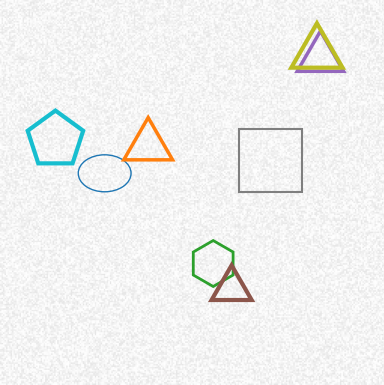[{"shape": "oval", "thickness": 1, "radius": 0.34, "center": [0.272, 0.55]}, {"shape": "triangle", "thickness": 2.5, "radius": 0.37, "center": [0.385, 0.621]}, {"shape": "hexagon", "thickness": 2, "radius": 0.3, "center": [0.554, 0.316]}, {"shape": "triangle", "thickness": 2.5, "radius": 0.35, "center": [0.832, 0.85]}, {"shape": "triangle", "thickness": 3, "radius": 0.3, "center": [0.602, 0.251]}, {"shape": "square", "thickness": 1.5, "radius": 0.41, "center": [0.703, 0.583]}, {"shape": "triangle", "thickness": 3, "radius": 0.38, "center": [0.823, 0.863]}, {"shape": "pentagon", "thickness": 3, "radius": 0.38, "center": [0.144, 0.637]}]